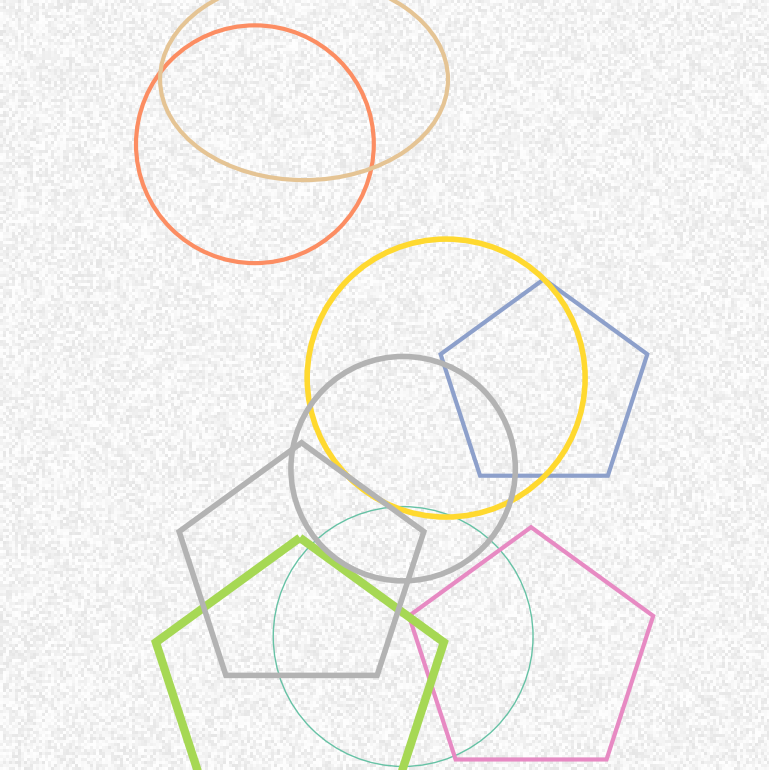[{"shape": "circle", "thickness": 0.5, "radius": 0.84, "center": [0.524, 0.173]}, {"shape": "circle", "thickness": 1.5, "radius": 0.77, "center": [0.331, 0.813]}, {"shape": "pentagon", "thickness": 1.5, "radius": 0.71, "center": [0.706, 0.496]}, {"shape": "pentagon", "thickness": 1.5, "radius": 0.83, "center": [0.69, 0.149]}, {"shape": "pentagon", "thickness": 3, "radius": 0.98, "center": [0.389, 0.105]}, {"shape": "circle", "thickness": 2, "radius": 0.9, "center": [0.579, 0.509]}, {"shape": "oval", "thickness": 1.5, "radius": 0.93, "center": [0.395, 0.897]}, {"shape": "circle", "thickness": 2, "radius": 0.73, "center": [0.524, 0.391]}, {"shape": "pentagon", "thickness": 2, "radius": 0.84, "center": [0.392, 0.258]}]